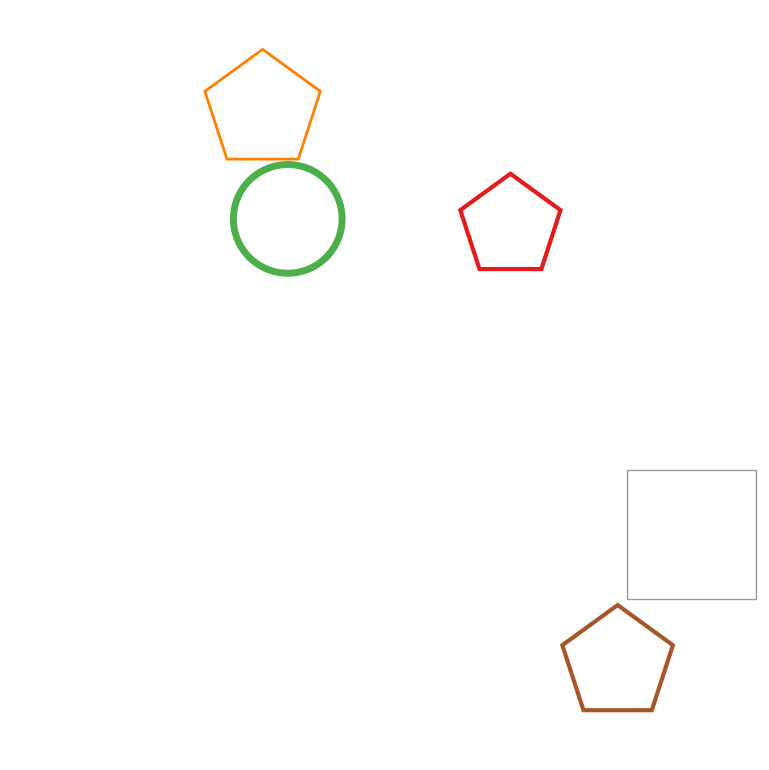[{"shape": "pentagon", "thickness": 1.5, "radius": 0.34, "center": [0.663, 0.706]}, {"shape": "circle", "thickness": 2.5, "radius": 0.35, "center": [0.374, 0.716]}, {"shape": "pentagon", "thickness": 1, "radius": 0.39, "center": [0.341, 0.857]}, {"shape": "pentagon", "thickness": 1.5, "radius": 0.38, "center": [0.802, 0.139]}, {"shape": "square", "thickness": 0.5, "radius": 0.42, "center": [0.899, 0.306]}]